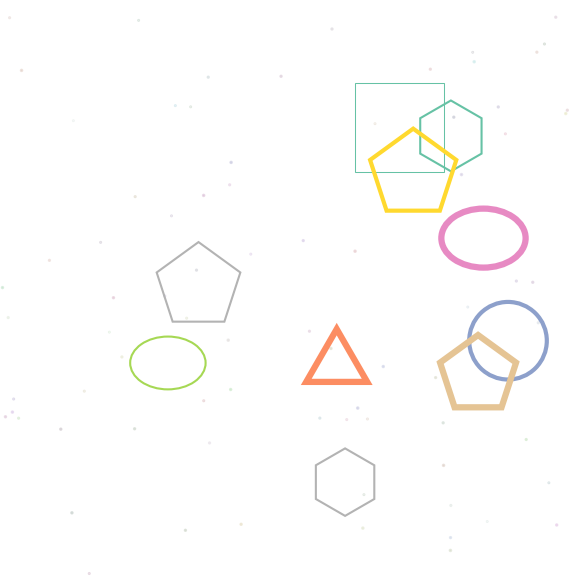[{"shape": "square", "thickness": 0.5, "radius": 0.38, "center": [0.692, 0.778]}, {"shape": "hexagon", "thickness": 1, "radius": 0.31, "center": [0.781, 0.764]}, {"shape": "triangle", "thickness": 3, "radius": 0.3, "center": [0.583, 0.368]}, {"shape": "circle", "thickness": 2, "radius": 0.34, "center": [0.88, 0.409]}, {"shape": "oval", "thickness": 3, "radius": 0.36, "center": [0.837, 0.587]}, {"shape": "oval", "thickness": 1, "radius": 0.33, "center": [0.291, 0.371]}, {"shape": "pentagon", "thickness": 2, "radius": 0.39, "center": [0.716, 0.698]}, {"shape": "pentagon", "thickness": 3, "radius": 0.35, "center": [0.828, 0.35]}, {"shape": "hexagon", "thickness": 1, "radius": 0.29, "center": [0.598, 0.164]}, {"shape": "pentagon", "thickness": 1, "radius": 0.38, "center": [0.344, 0.504]}]